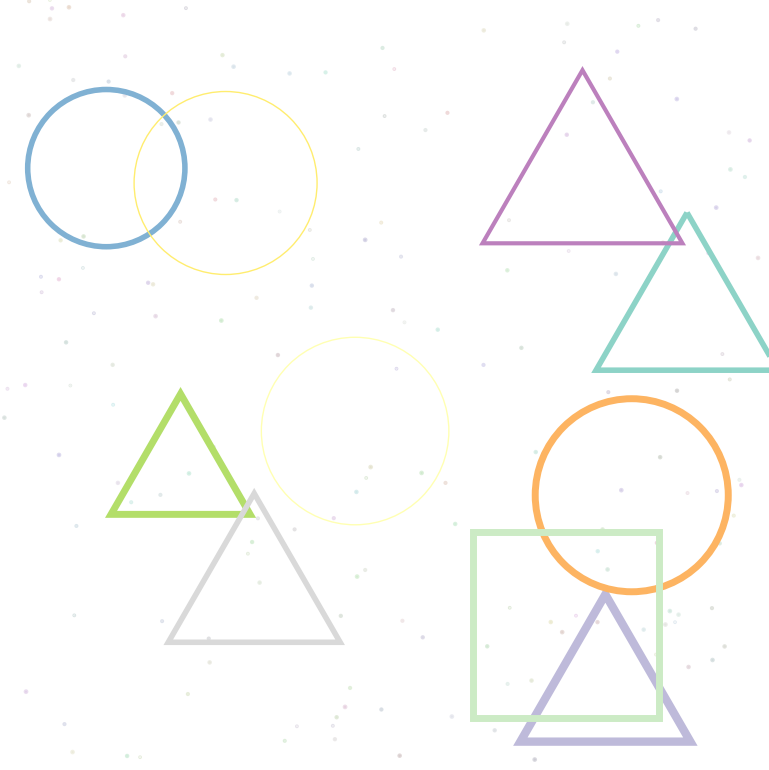[{"shape": "triangle", "thickness": 2, "radius": 0.68, "center": [0.892, 0.587]}, {"shape": "circle", "thickness": 0.5, "radius": 0.61, "center": [0.461, 0.44]}, {"shape": "triangle", "thickness": 3, "radius": 0.64, "center": [0.786, 0.101]}, {"shape": "circle", "thickness": 2, "radius": 0.51, "center": [0.138, 0.782]}, {"shape": "circle", "thickness": 2.5, "radius": 0.63, "center": [0.82, 0.357]}, {"shape": "triangle", "thickness": 2.5, "radius": 0.52, "center": [0.234, 0.384]}, {"shape": "triangle", "thickness": 2, "radius": 0.64, "center": [0.33, 0.23]}, {"shape": "triangle", "thickness": 1.5, "radius": 0.75, "center": [0.756, 0.759]}, {"shape": "square", "thickness": 2.5, "radius": 0.6, "center": [0.735, 0.188]}, {"shape": "circle", "thickness": 0.5, "radius": 0.59, "center": [0.293, 0.762]}]